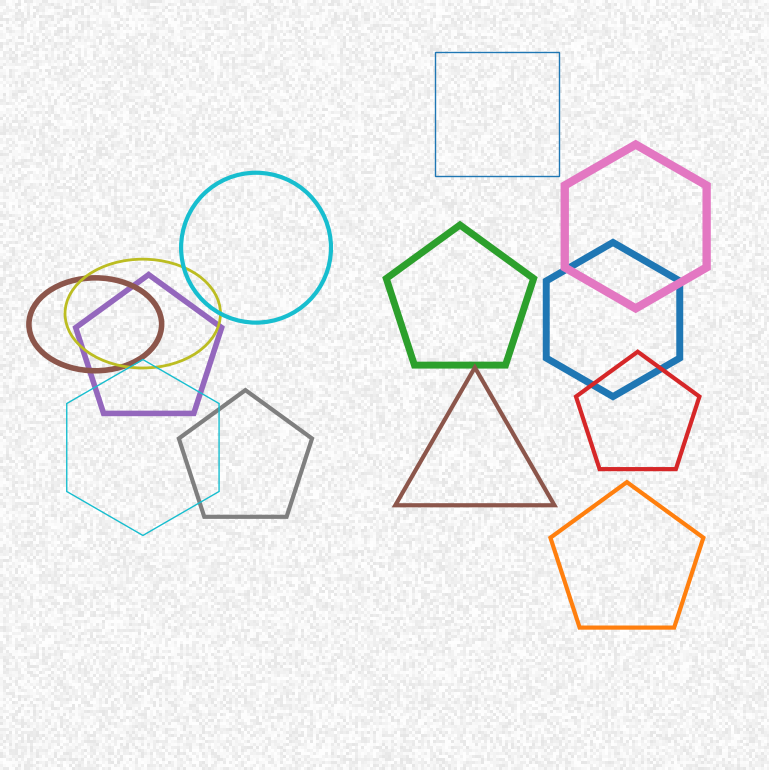[{"shape": "hexagon", "thickness": 2.5, "radius": 0.5, "center": [0.796, 0.585]}, {"shape": "square", "thickness": 0.5, "radius": 0.4, "center": [0.645, 0.851]}, {"shape": "pentagon", "thickness": 1.5, "radius": 0.52, "center": [0.814, 0.269]}, {"shape": "pentagon", "thickness": 2.5, "radius": 0.5, "center": [0.597, 0.607]}, {"shape": "pentagon", "thickness": 1.5, "radius": 0.42, "center": [0.828, 0.459]}, {"shape": "pentagon", "thickness": 2, "radius": 0.5, "center": [0.193, 0.544]}, {"shape": "oval", "thickness": 2, "radius": 0.43, "center": [0.124, 0.579]}, {"shape": "triangle", "thickness": 1.5, "radius": 0.6, "center": [0.617, 0.403]}, {"shape": "hexagon", "thickness": 3, "radius": 0.53, "center": [0.826, 0.706]}, {"shape": "pentagon", "thickness": 1.5, "radius": 0.45, "center": [0.319, 0.402]}, {"shape": "oval", "thickness": 1, "radius": 0.5, "center": [0.185, 0.593]}, {"shape": "hexagon", "thickness": 0.5, "radius": 0.57, "center": [0.186, 0.419]}, {"shape": "circle", "thickness": 1.5, "radius": 0.49, "center": [0.333, 0.678]}]